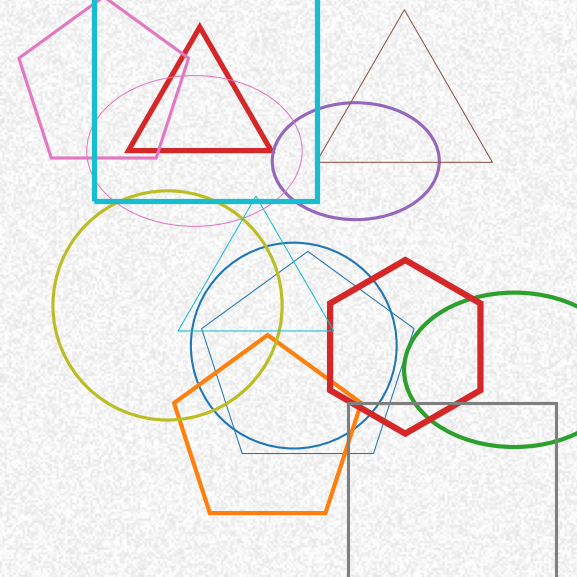[{"shape": "pentagon", "thickness": 0.5, "radius": 0.97, "center": [0.533, 0.37]}, {"shape": "circle", "thickness": 1, "radius": 0.89, "center": [0.509, 0.401]}, {"shape": "pentagon", "thickness": 2, "radius": 0.85, "center": [0.463, 0.249]}, {"shape": "oval", "thickness": 2, "radius": 0.95, "center": [0.891, 0.359]}, {"shape": "hexagon", "thickness": 3, "radius": 0.75, "center": [0.702, 0.399]}, {"shape": "triangle", "thickness": 2.5, "radius": 0.71, "center": [0.346, 0.81]}, {"shape": "oval", "thickness": 1.5, "radius": 0.72, "center": [0.616, 0.72]}, {"shape": "triangle", "thickness": 0.5, "radius": 0.88, "center": [0.7, 0.806]}, {"shape": "pentagon", "thickness": 1.5, "radius": 0.77, "center": [0.18, 0.851]}, {"shape": "oval", "thickness": 0.5, "radius": 0.93, "center": [0.337, 0.738]}, {"shape": "square", "thickness": 1.5, "radius": 0.9, "center": [0.783, 0.121]}, {"shape": "circle", "thickness": 1.5, "radius": 0.99, "center": [0.29, 0.47]}, {"shape": "square", "thickness": 2.5, "radius": 0.97, "center": [0.356, 0.845]}, {"shape": "triangle", "thickness": 0.5, "radius": 0.78, "center": [0.443, 0.504]}]